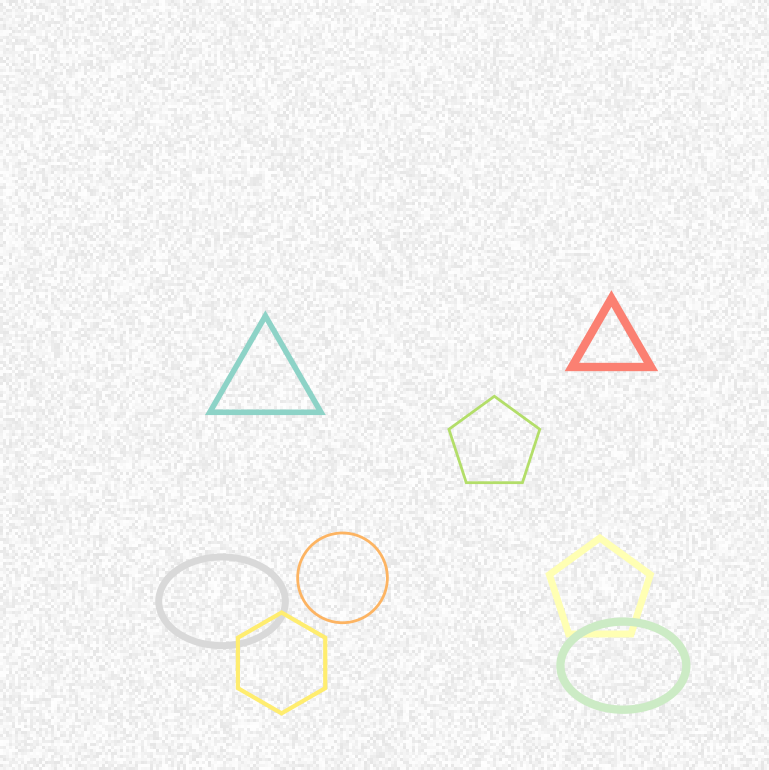[{"shape": "triangle", "thickness": 2, "radius": 0.42, "center": [0.345, 0.506]}, {"shape": "pentagon", "thickness": 2.5, "radius": 0.34, "center": [0.779, 0.232]}, {"shape": "triangle", "thickness": 3, "radius": 0.3, "center": [0.794, 0.553]}, {"shape": "circle", "thickness": 1, "radius": 0.29, "center": [0.445, 0.25]}, {"shape": "pentagon", "thickness": 1, "radius": 0.31, "center": [0.642, 0.423]}, {"shape": "oval", "thickness": 2.5, "radius": 0.41, "center": [0.288, 0.219]}, {"shape": "oval", "thickness": 3, "radius": 0.41, "center": [0.81, 0.136]}, {"shape": "hexagon", "thickness": 1.5, "radius": 0.33, "center": [0.366, 0.139]}]